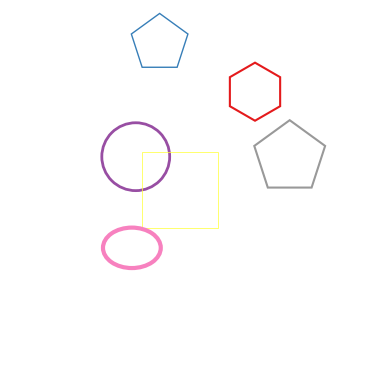[{"shape": "hexagon", "thickness": 1.5, "radius": 0.38, "center": [0.662, 0.762]}, {"shape": "pentagon", "thickness": 1, "radius": 0.39, "center": [0.415, 0.888]}, {"shape": "circle", "thickness": 2, "radius": 0.44, "center": [0.353, 0.593]}, {"shape": "square", "thickness": 0.5, "radius": 0.49, "center": [0.467, 0.506]}, {"shape": "oval", "thickness": 3, "radius": 0.38, "center": [0.343, 0.356]}, {"shape": "pentagon", "thickness": 1.5, "radius": 0.48, "center": [0.752, 0.591]}]